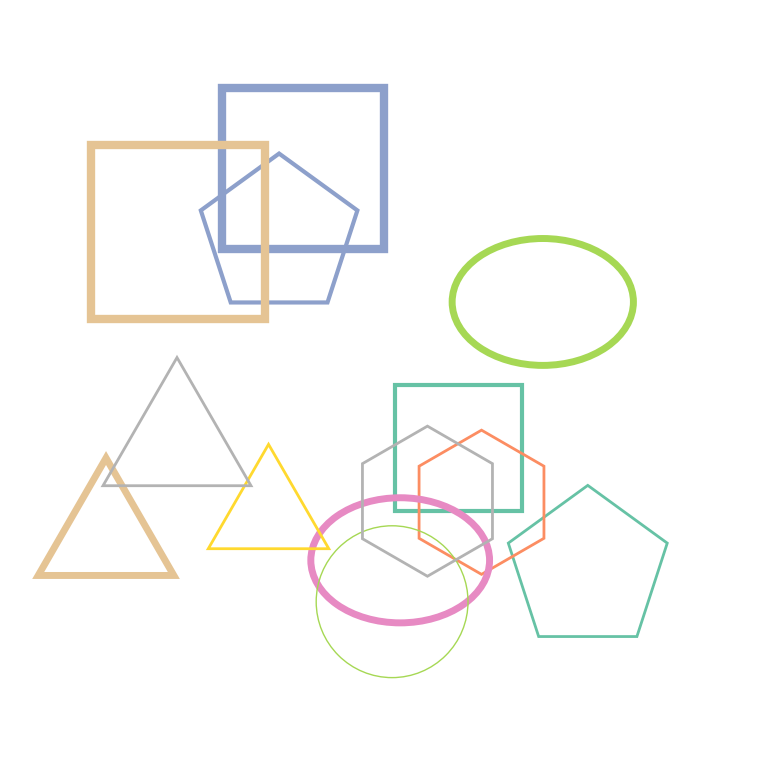[{"shape": "pentagon", "thickness": 1, "radius": 0.54, "center": [0.763, 0.261]}, {"shape": "square", "thickness": 1.5, "radius": 0.41, "center": [0.595, 0.419]}, {"shape": "hexagon", "thickness": 1, "radius": 0.47, "center": [0.625, 0.348]}, {"shape": "square", "thickness": 3, "radius": 0.53, "center": [0.393, 0.781]}, {"shape": "pentagon", "thickness": 1.5, "radius": 0.53, "center": [0.362, 0.694]}, {"shape": "oval", "thickness": 2.5, "radius": 0.58, "center": [0.52, 0.272]}, {"shape": "oval", "thickness": 2.5, "radius": 0.59, "center": [0.705, 0.608]}, {"shape": "circle", "thickness": 0.5, "radius": 0.49, "center": [0.509, 0.219]}, {"shape": "triangle", "thickness": 1, "radius": 0.45, "center": [0.349, 0.333]}, {"shape": "square", "thickness": 3, "radius": 0.57, "center": [0.231, 0.699]}, {"shape": "triangle", "thickness": 2.5, "radius": 0.51, "center": [0.138, 0.303]}, {"shape": "hexagon", "thickness": 1, "radius": 0.49, "center": [0.555, 0.349]}, {"shape": "triangle", "thickness": 1, "radius": 0.55, "center": [0.23, 0.425]}]